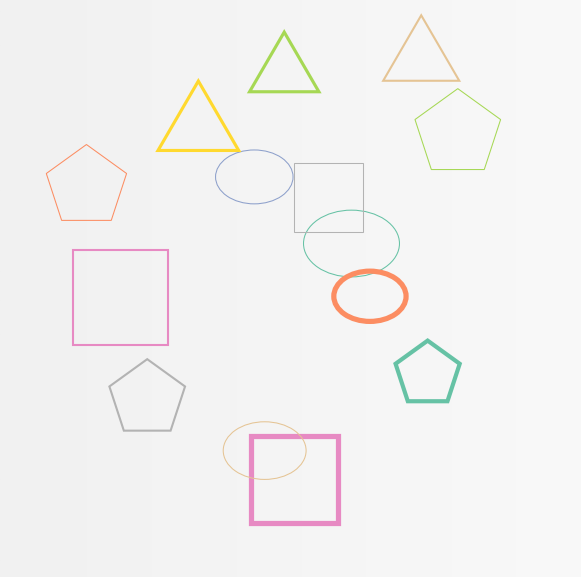[{"shape": "oval", "thickness": 0.5, "radius": 0.41, "center": [0.605, 0.577]}, {"shape": "pentagon", "thickness": 2, "radius": 0.29, "center": [0.736, 0.351]}, {"shape": "oval", "thickness": 2.5, "radius": 0.31, "center": [0.636, 0.486]}, {"shape": "pentagon", "thickness": 0.5, "radius": 0.36, "center": [0.149, 0.676]}, {"shape": "oval", "thickness": 0.5, "radius": 0.33, "center": [0.438, 0.693]}, {"shape": "square", "thickness": 2.5, "radius": 0.38, "center": [0.507, 0.17]}, {"shape": "square", "thickness": 1, "radius": 0.41, "center": [0.207, 0.483]}, {"shape": "pentagon", "thickness": 0.5, "radius": 0.39, "center": [0.788, 0.768]}, {"shape": "triangle", "thickness": 1.5, "radius": 0.34, "center": [0.489, 0.875]}, {"shape": "triangle", "thickness": 1.5, "radius": 0.4, "center": [0.341, 0.779]}, {"shape": "triangle", "thickness": 1, "radius": 0.38, "center": [0.725, 0.897]}, {"shape": "oval", "thickness": 0.5, "radius": 0.36, "center": [0.455, 0.219]}, {"shape": "pentagon", "thickness": 1, "radius": 0.34, "center": [0.253, 0.309]}, {"shape": "square", "thickness": 0.5, "radius": 0.3, "center": [0.565, 0.657]}]